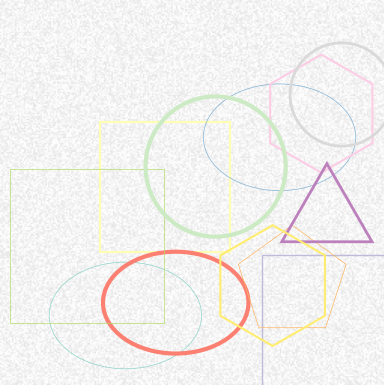[{"shape": "oval", "thickness": 0.5, "radius": 0.99, "center": [0.326, 0.181]}, {"shape": "square", "thickness": 1.5, "radius": 0.84, "center": [0.429, 0.514]}, {"shape": "square", "thickness": 1, "radius": 0.93, "center": [0.868, 0.151]}, {"shape": "oval", "thickness": 3, "radius": 0.94, "center": [0.456, 0.214]}, {"shape": "oval", "thickness": 0.5, "radius": 0.99, "center": [0.726, 0.643]}, {"shape": "pentagon", "thickness": 0.5, "radius": 0.74, "center": [0.759, 0.268]}, {"shape": "square", "thickness": 0.5, "radius": 1.0, "center": [0.226, 0.36]}, {"shape": "hexagon", "thickness": 1.5, "radius": 0.77, "center": [0.835, 0.705]}, {"shape": "circle", "thickness": 2, "radius": 0.67, "center": [0.888, 0.755]}, {"shape": "triangle", "thickness": 2, "radius": 0.68, "center": [0.849, 0.44]}, {"shape": "circle", "thickness": 3, "radius": 0.91, "center": [0.56, 0.567]}, {"shape": "hexagon", "thickness": 1.5, "radius": 0.78, "center": [0.708, 0.258]}]